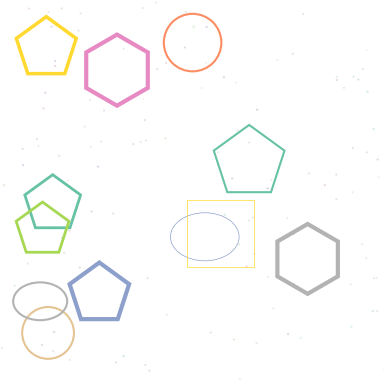[{"shape": "pentagon", "thickness": 1.5, "radius": 0.48, "center": [0.647, 0.579]}, {"shape": "pentagon", "thickness": 2, "radius": 0.38, "center": [0.137, 0.47]}, {"shape": "circle", "thickness": 1.5, "radius": 0.37, "center": [0.5, 0.889]}, {"shape": "pentagon", "thickness": 3, "radius": 0.41, "center": [0.258, 0.237]}, {"shape": "oval", "thickness": 0.5, "radius": 0.45, "center": [0.532, 0.385]}, {"shape": "hexagon", "thickness": 3, "radius": 0.46, "center": [0.304, 0.818]}, {"shape": "pentagon", "thickness": 2, "radius": 0.36, "center": [0.111, 0.403]}, {"shape": "square", "thickness": 0.5, "radius": 0.44, "center": [0.572, 0.394]}, {"shape": "pentagon", "thickness": 2.5, "radius": 0.41, "center": [0.12, 0.875]}, {"shape": "circle", "thickness": 1.5, "radius": 0.34, "center": [0.125, 0.135]}, {"shape": "oval", "thickness": 1.5, "radius": 0.35, "center": [0.104, 0.217]}, {"shape": "hexagon", "thickness": 3, "radius": 0.45, "center": [0.799, 0.327]}]